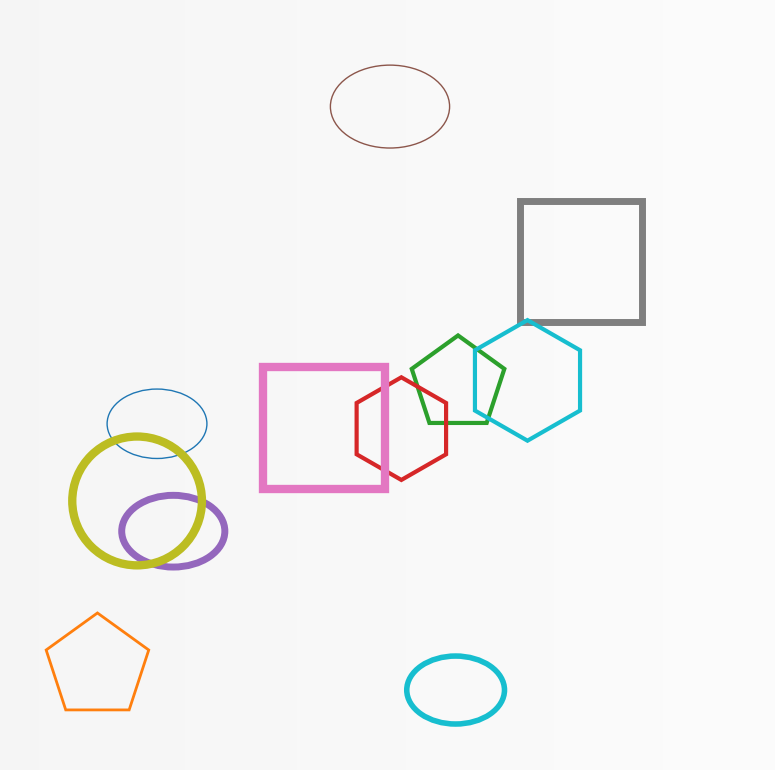[{"shape": "oval", "thickness": 0.5, "radius": 0.32, "center": [0.203, 0.45]}, {"shape": "pentagon", "thickness": 1, "radius": 0.35, "center": [0.126, 0.134]}, {"shape": "pentagon", "thickness": 1.5, "radius": 0.31, "center": [0.591, 0.502]}, {"shape": "hexagon", "thickness": 1.5, "radius": 0.33, "center": [0.518, 0.443]}, {"shape": "oval", "thickness": 2.5, "radius": 0.33, "center": [0.224, 0.31]}, {"shape": "oval", "thickness": 0.5, "radius": 0.38, "center": [0.503, 0.862]}, {"shape": "square", "thickness": 3, "radius": 0.39, "center": [0.418, 0.444]}, {"shape": "square", "thickness": 2.5, "radius": 0.39, "center": [0.749, 0.66]}, {"shape": "circle", "thickness": 3, "radius": 0.42, "center": [0.177, 0.349]}, {"shape": "hexagon", "thickness": 1.5, "radius": 0.39, "center": [0.681, 0.506]}, {"shape": "oval", "thickness": 2, "radius": 0.32, "center": [0.588, 0.104]}]